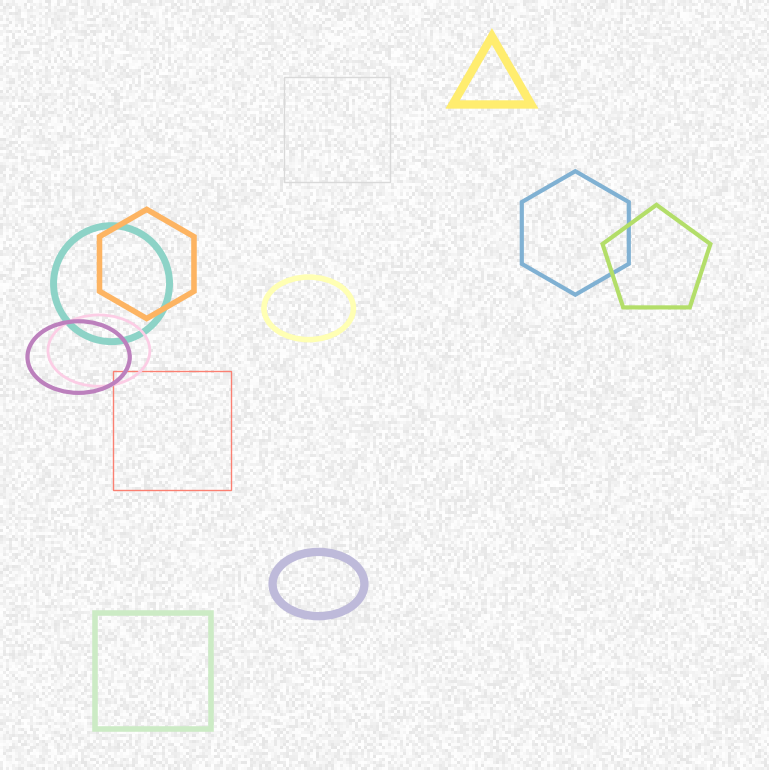[{"shape": "circle", "thickness": 2.5, "radius": 0.38, "center": [0.145, 0.632]}, {"shape": "oval", "thickness": 2, "radius": 0.29, "center": [0.401, 0.6]}, {"shape": "oval", "thickness": 3, "radius": 0.3, "center": [0.414, 0.242]}, {"shape": "square", "thickness": 0.5, "radius": 0.39, "center": [0.223, 0.441]}, {"shape": "hexagon", "thickness": 1.5, "radius": 0.4, "center": [0.747, 0.697]}, {"shape": "hexagon", "thickness": 2, "radius": 0.35, "center": [0.191, 0.657]}, {"shape": "pentagon", "thickness": 1.5, "radius": 0.37, "center": [0.853, 0.66]}, {"shape": "oval", "thickness": 1, "radius": 0.33, "center": [0.128, 0.545]}, {"shape": "square", "thickness": 0.5, "radius": 0.34, "center": [0.438, 0.831]}, {"shape": "oval", "thickness": 1.5, "radius": 0.33, "center": [0.102, 0.536]}, {"shape": "square", "thickness": 2, "radius": 0.38, "center": [0.198, 0.129]}, {"shape": "triangle", "thickness": 3, "radius": 0.29, "center": [0.639, 0.894]}]